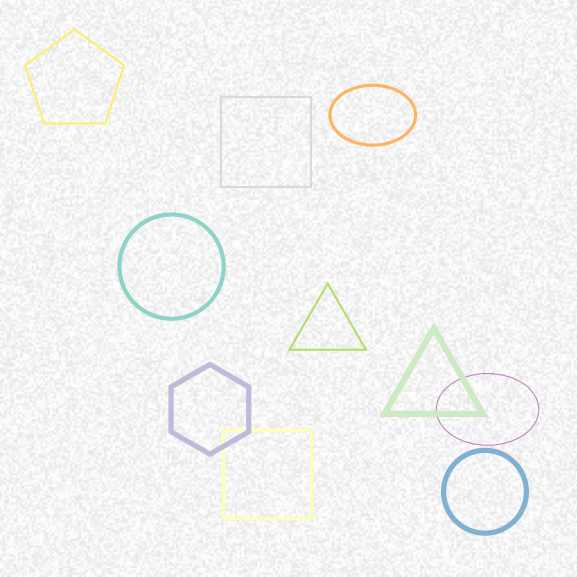[{"shape": "circle", "thickness": 2, "radius": 0.45, "center": [0.297, 0.537]}, {"shape": "square", "thickness": 1.5, "radius": 0.38, "center": [0.462, 0.178]}, {"shape": "hexagon", "thickness": 2.5, "radius": 0.39, "center": [0.363, 0.29]}, {"shape": "circle", "thickness": 2.5, "radius": 0.36, "center": [0.84, 0.148]}, {"shape": "oval", "thickness": 1.5, "radius": 0.37, "center": [0.645, 0.8]}, {"shape": "triangle", "thickness": 1, "radius": 0.38, "center": [0.567, 0.432]}, {"shape": "square", "thickness": 1, "radius": 0.39, "center": [0.46, 0.753]}, {"shape": "oval", "thickness": 0.5, "radius": 0.44, "center": [0.844, 0.29]}, {"shape": "triangle", "thickness": 3, "radius": 0.49, "center": [0.751, 0.332]}, {"shape": "pentagon", "thickness": 1, "radius": 0.45, "center": [0.129, 0.858]}]